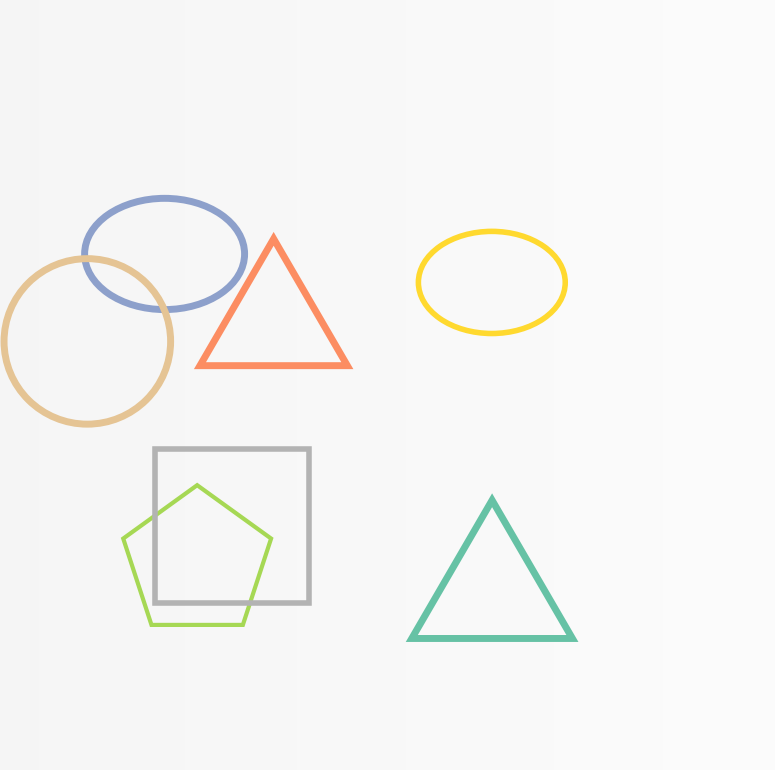[{"shape": "triangle", "thickness": 2.5, "radius": 0.6, "center": [0.635, 0.231]}, {"shape": "triangle", "thickness": 2.5, "radius": 0.55, "center": [0.353, 0.58]}, {"shape": "oval", "thickness": 2.5, "radius": 0.52, "center": [0.212, 0.67]}, {"shape": "pentagon", "thickness": 1.5, "radius": 0.5, "center": [0.254, 0.27]}, {"shape": "oval", "thickness": 2, "radius": 0.47, "center": [0.635, 0.633]}, {"shape": "circle", "thickness": 2.5, "radius": 0.54, "center": [0.113, 0.557]}, {"shape": "square", "thickness": 2, "radius": 0.5, "center": [0.299, 0.317]}]